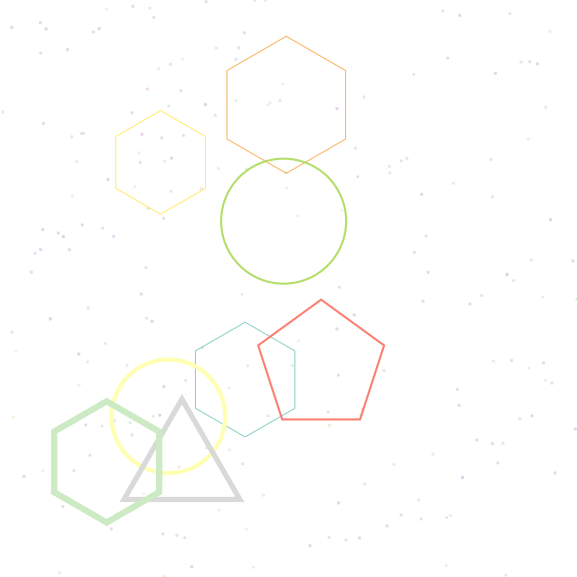[{"shape": "hexagon", "thickness": 0.5, "radius": 0.5, "center": [0.425, 0.342]}, {"shape": "circle", "thickness": 2, "radius": 0.49, "center": [0.292, 0.278]}, {"shape": "pentagon", "thickness": 1, "radius": 0.57, "center": [0.556, 0.366]}, {"shape": "hexagon", "thickness": 0.5, "radius": 0.59, "center": [0.496, 0.818]}, {"shape": "circle", "thickness": 1, "radius": 0.54, "center": [0.491, 0.616]}, {"shape": "triangle", "thickness": 2.5, "radius": 0.58, "center": [0.315, 0.192]}, {"shape": "hexagon", "thickness": 3, "radius": 0.52, "center": [0.185, 0.199]}, {"shape": "hexagon", "thickness": 0.5, "radius": 0.45, "center": [0.278, 0.718]}]